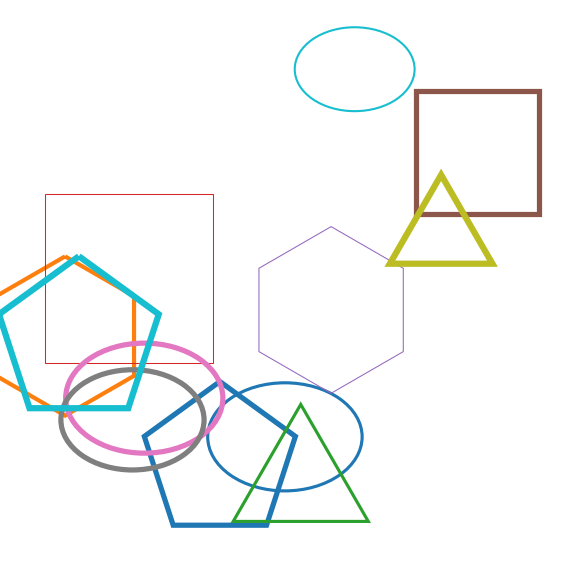[{"shape": "pentagon", "thickness": 2.5, "radius": 0.69, "center": [0.381, 0.201]}, {"shape": "oval", "thickness": 1.5, "radius": 0.67, "center": [0.493, 0.243]}, {"shape": "hexagon", "thickness": 2, "radius": 0.69, "center": [0.113, 0.417]}, {"shape": "triangle", "thickness": 1.5, "radius": 0.68, "center": [0.521, 0.164]}, {"shape": "square", "thickness": 0.5, "radius": 0.73, "center": [0.224, 0.517]}, {"shape": "hexagon", "thickness": 0.5, "radius": 0.72, "center": [0.573, 0.462]}, {"shape": "square", "thickness": 2.5, "radius": 0.53, "center": [0.827, 0.736]}, {"shape": "oval", "thickness": 2.5, "radius": 0.68, "center": [0.25, 0.31]}, {"shape": "oval", "thickness": 2.5, "radius": 0.62, "center": [0.229, 0.272]}, {"shape": "triangle", "thickness": 3, "radius": 0.51, "center": [0.764, 0.594]}, {"shape": "pentagon", "thickness": 3, "radius": 0.73, "center": [0.137, 0.41]}, {"shape": "oval", "thickness": 1, "radius": 0.52, "center": [0.614, 0.879]}]